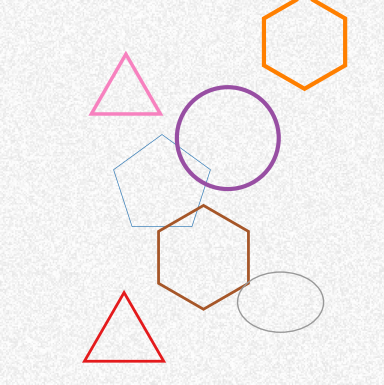[{"shape": "triangle", "thickness": 2, "radius": 0.59, "center": [0.322, 0.121]}, {"shape": "pentagon", "thickness": 0.5, "radius": 0.66, "center": [0.421, 0.518]}, {"shape": "circle", "thickness": 3, "radius": 0.66, "center": [0.592, 0.641]}, {"shape": "hexagon", "thickness": 3, "radius": 0.61, "center": [0.791, 0.891]}, {"shape": "hexagon", "thickness": 2, "radius": 0.67, "center": [0.529, 0.332]}, {"shape": "triangle", "thickness": 2.5, "radius": 0.52, "center": [0.327, 0.756]}, {"shape": "oval", "thickness": 1, "radius": 0.56, "center": [0.729, 0.215]}]